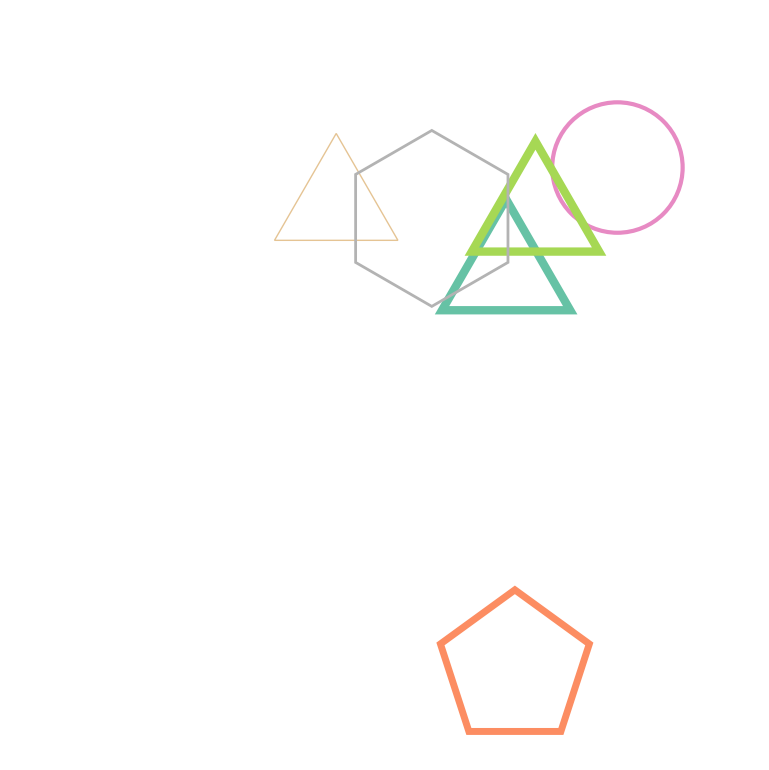[{"shape": "triangle", "thickness": 3, "radius": 0.48, "center": [0.657, 0.645]}, {"shape": "pentagon", "thickness": 2.5, "radius": 0.51, "center": [0.669, 0.132]}, {"shape": "circle", "thickness": 1.5, "radius": 0.42, "center": [0.802, 0.782]}, {"shape": "triangle", "thickness": 3, "radius": 0.48, "center": [0.695, 0.721]}, {"shape": "triangle", "thickness": 0.5, "radius": 0.46, "center": [0.437, 0.734]}, {"shape": "hexagon", "thickness": 1, "radius": 0.57, "center": [0.561, 0.716]}]